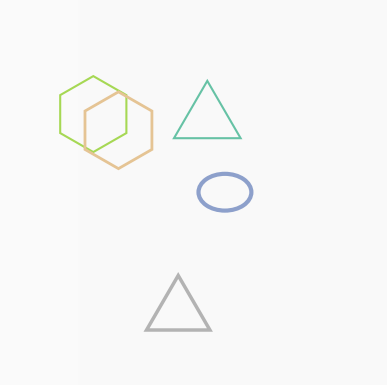[{"shape": "triangle", "thickness": 1.5, "radius": 0.5, "center": [0.535, 0.691]}, {"shape": "oval", "thickness": 3, "radius": 0.34, "center": [0.58, 0.501]}, {"shape": "hexagon", "thickness": 1.5, "radius": 0.49, "center": [0.241, 0.704]}, {"shape": "hexagon", "thickness": 2, "radius": 0.5, "center": [0.306, 0.662]}, {"shape": "triangle", "thickness": 2.5, "radius": 0.47, "center": [0.46, 0.19]}]